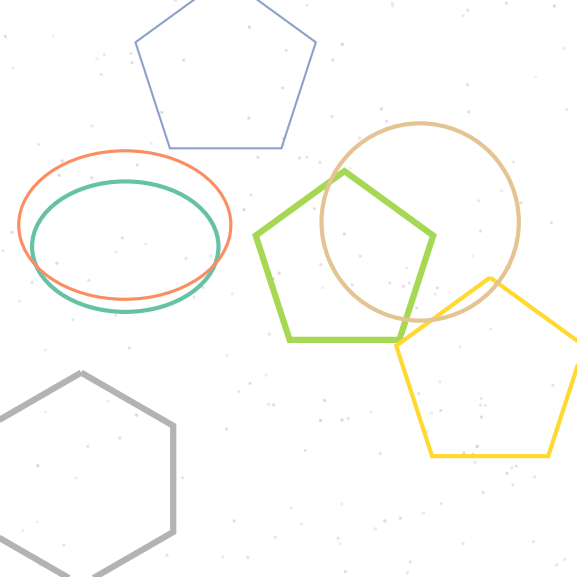[{"shape": "oval", "thickness": 2, "radius": 0.81, "center": [0.217, 0.572]}, {"shape": "oval", "thickness": 1.5, "radius": 0.92, "center": [0.216, 0.609]}, {"shape": "pentagon", "thickness": 1, "radius": 0.82, "center": [0.391, 0.875]}, {"shape": "pentagon", "thickness": 3, "radius": 0.81, "center": [0.596, 0.541]}, {"shape": "pentagon", "thickness": 2, "radius": 0.85, "center": [0.849, 0.348]}, {"shape": "circle", "thickness": 2, "radius": 0.85, "center": [0.728, 0.615]}, {"shape": "hexagon", "thickness": 3, "radius": 0.92, "center": [0.141, 0.17]}]